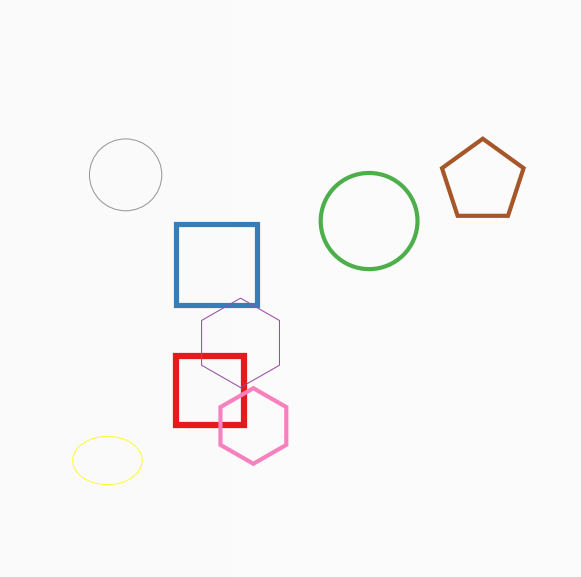[{"shape": "square", "thickness": 3, "radius": 0.3, "center": [0.361, 0.323]}, {"shape": "square", "thickness": 2.5, "radius": 0.35, "center": [0.373, 0.541]}, {"shape": "circle", "thickness": 2, "radius": 0.42, "center": [0.635, 0.616]}, {"shape": "hexagon", "thickness": 0.5, "radius": 0.39, "center": [0.414, 0.405]}, {"shape": "oval", "thickness": 0.5, "radius": 0.3, "center": [0.185, 0.202]}, {"shape": "pentagon", "thickness": 2, "radius": 0.37, "center": [0.831, 0.685]}, {"shape": "hexagon", "thickness": 2, "radius": 0.33, "center": [0.436, 0.262]}, {"shape": "circle", "thickness": 0.5, "radius": 0.31, "center": [0.216, 0.696]}]